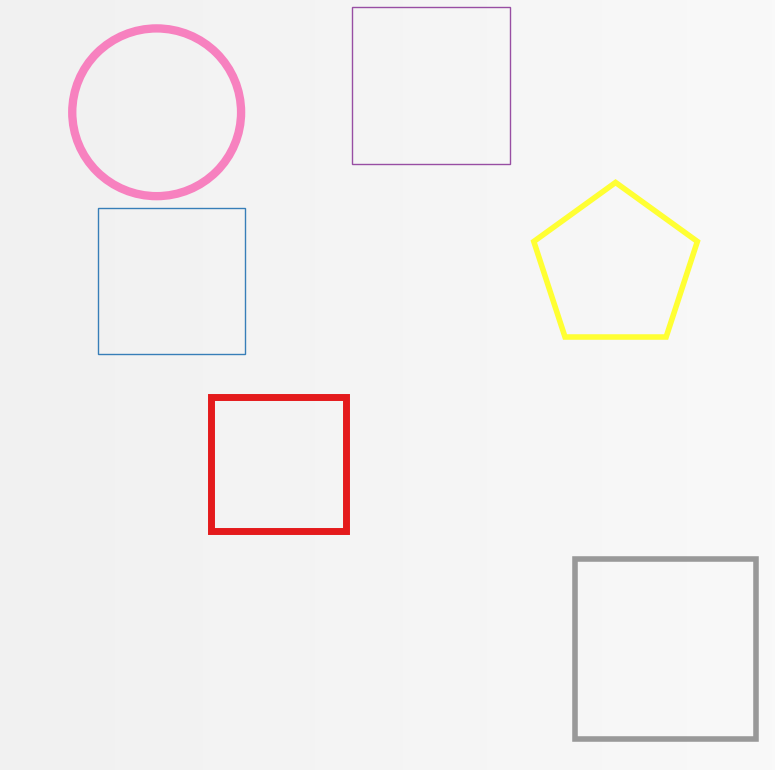[{"shape": "square", "thickness": 2.5, "radius": 0.43, "center": [0.36, 0.398]}, {"shape": "square", "thickness": 0.5, "radius": 0.48, "center": [0.221, 0.635]}, {"shape": "square", "thickness": 0.5, "radius": 0.51, "center": [0.556, 0.889]}, {"shape": "pentagon", "thickness": 2, "radius": 0.55, "center": [0.794, 0.652]}, {"shape": "circle", "thickness": 3, "radius": 0.54, "center": [0.202, 0.854]}, {"shape": "square", "thickness": 2, "radius": 0.58, "center": [0.858, 0.157]}]